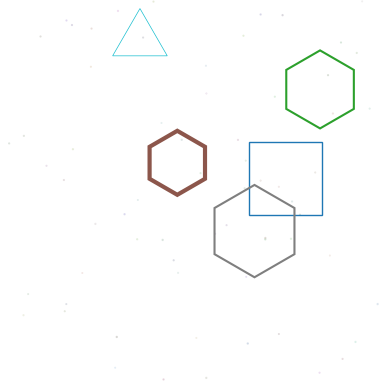[{"shape": "square", "thickness": 1, "radius": 0.47, "center": [0.742, 0.535]}, {"shape": "hexagon", "thickness": 1.5, "radius": 0.51, "center": [0.831, 0.768]}, {"shape": "hexagon", "thickness": 3, "radius": 0.42, "center": [0.461, 0.577]}, {"shape": "hexagon", "thickness": 1.5, "radius": 0.6, "center": [0.661, 0.4]}, {"shape": "triangle", "thickness": 0.5, "radius": 0.41, "center": [0.364, 0.896]}]